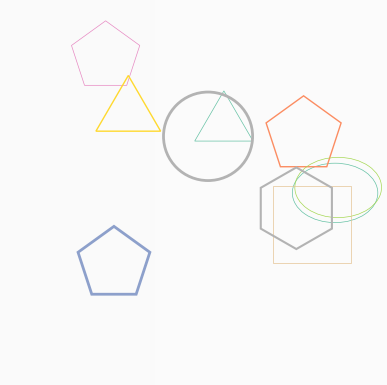[{"shape": "oval", "thickness": 0.5, "radius": 0.55, "center": [0.865, 0.499]}, {"shape": "triangle", "thickness": 0.5, "radius": 0.43, "center": [0.578, 0.677]}, {"shape": "pentagon", "thickness": 1, "radius": 0.51, "center": [0.783, 0.649]}, {"shape": "pentagon", "thickness": 2, "radius": 0.49, "center": [0.294, 0.315]}, {"shape": "pentagon", "thickness": 0.5, "radius": 0.46, "center": [0.273, 0.853]}, {"shape": "oval", "thickness": 0.5, "radius": 0.56, "center": [0.873, 0.513]}, {"shape": "triangle", "thickness": 1, "radius": 0.48, "center": [0.331, 0.707]}, {"shape": "square", "thickness": 0.5, "radius": 0.5, "center": [0.806, 0.416]}, {"shape": "circle", "thickness": 2, "radius": 0.57, "center": [0.537, 0.646]}, {"shape": "hexagon", "thickness": 1.5, "radius": 0.53, "center": [0.765, 0.459]}]